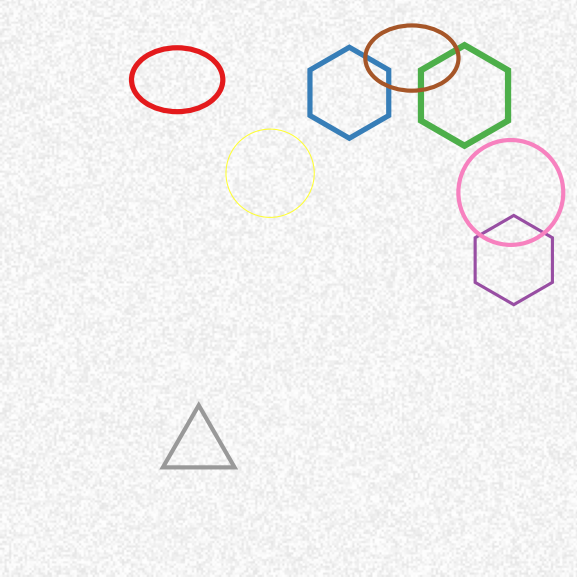[{"shape": "oval", "thickness": 2.5, "radius": 0.4, "center": [0.307, 0.861]}, {"shape": "hexagon", "thickness": 2.5, "radius": 0.39, "center": [0.605, 0.839]}, {"shape": "hexagon", "thickness": 3, "radius": 0.44, "center": [0.804, 0.834]}, {"shape": "hexagon", "thickness": 1.5, "radius": 0.39, "center": [0.89, 0.549]}, {"shape": "circle", "thickness": 0.5, "radius": 0.38, "center": [0.468, 0.699]}, {"shape": "oval", "thickness": 2, "radius": 0.4, "center": [0.713, 0.899]}, {"shape": "circle", "thickness": 2, "radius": 0.45, "center": [0.885, 0.666]}, {"shape": "triangle", "thickness": 2, "radius": 0.36, "center": [0.344, 0.226]}]